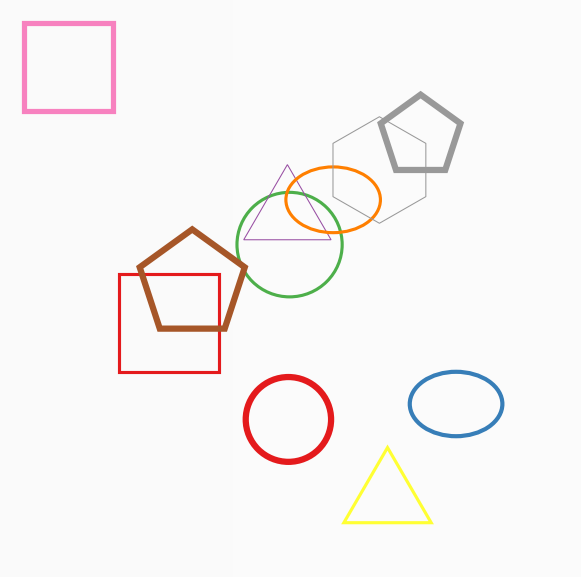[{"shape": "circle", "thickness": 3, "radius": 0.37, "center": [0.496, 0.273]}, {"shape": "square", "thickness": 1.5, "radius": 0.43, "center": [0.291, 0.44]}, {"shape": "oval", "thickness": 2, "radius": 0.4, "center": [0.785, 0.3]}, {"shape": "circle", "thickness": 1.5, "radius": 0.45, "center": [0.498, 0.576]}, {"shape": "triangle", "thickness": 0.5, "radius": 0.43, "center": [0.494, 0.627]}, {"shape": "oval", "thickness": 1.5, "radius": 0.41, "center": [0.573, 0.653]}, {"shape": "triangle", "thickness": 1.5, "radius": 0.43, "center": [0.667, 0.137]}, {"shape": "pentagon", "thickness": 3, "radius": 0.48, "center": [0.331, 0.507]}, {"shape": "square", "thickness": 2.5, "radius": 0.38, "center": [0.118, 0.883]}, {"shape": "pentagon", "thickness": 3, "radius": 0.36, "center": [0.724, 0.763]}, {"shape": "hexagon", "thickness": 0.5, "radius": 0.46, "center": [0.653, 0.705]}]